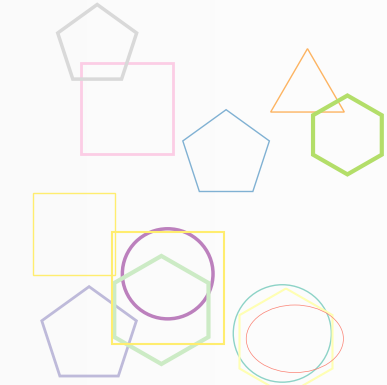[{"shape": "circle", "thickness": 1, "radius": 0.63, "center": [0.729, 0.134]}, {"shape": "hexagon", "thickness": 1.5, "radius": 0.69, "center": [0.738, 0.112]}, {"shape": "pentagon", "thickness": 2, "radius": 0.64, "center": [0.23, 0.127]}, {"shape": "oval", "thickness": 0.5, "radius": 0.63, "center": [0.761, 0.12]}, {"shape": "pentagon", "thickness": 1, "radius": 0.59, "center": [0.583, 0.598]}, {"shape": "triangle", "thickness": 1, "radius": 0.55, "center": [0.794, 0.764]}, {"shape": "hexagon", "thickness": 3, "radius": 0.51, "center": [0.897, 0.649]}, {"shape": "square", "thickness": 2, "radius": 0.59, "center": [0.327, 0.718]}, {"shape": "pentagon", "thickness": 2.5, "radius": 0.54, "center": [0.251, 0.881]}, {"shape": "circle", "thickness": 2.5, "radius": 0.59, "center": [0.433, 0.289]}, {"shape": "hexagon", "thickness": 3, "radius": 0.7, "center": [0.416, 0.195]}, {"shape": "square", "thickness": 1.5, "radius": 0.73, "center": [0.433, 0.252]}, {"shape": "square", "thickness": 1, "radius": 0.53, "center": [0.19, 0.392]}]